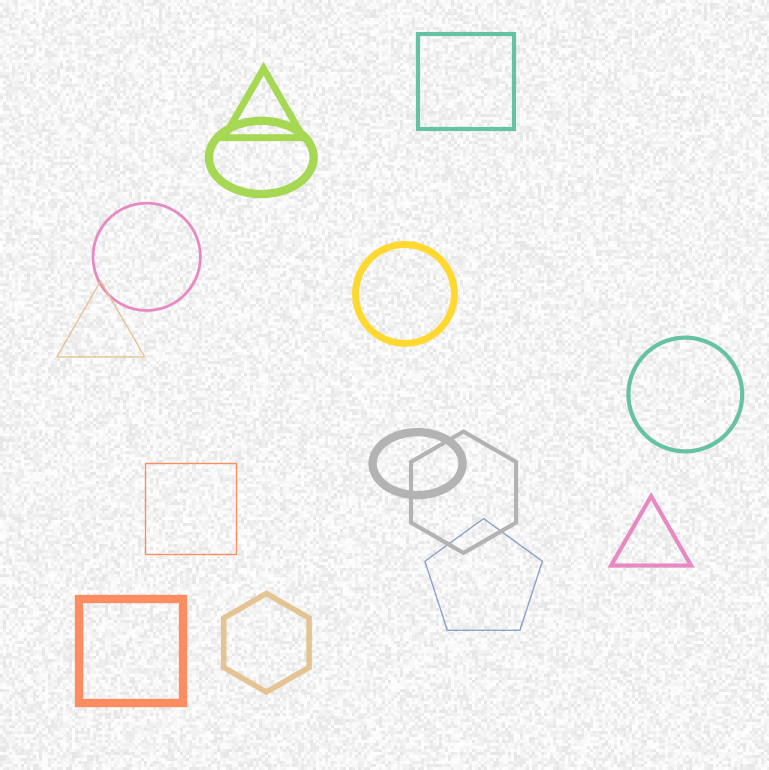[{"shape": "circle", "thickness": 1.5, "radius": 0.37, "center": [0.89, 0.488]}, {"shape": "square", "thickness": 1.5, "radius": 0.31, "center": [0.605, 0.894]}, {"shape": "square", "thickness": 3, "radius": 0.34, "center": [0.17, 0.155]}, {"shape": "square", "thickness": 0.5, "radius": 0.29, "center": [0.247, 0.34]}, {"shape": "pentagon", "thickness": 0.5, "radius": 0.4, "center": [0.628, 0.246]}, {"shape": "circle", "thickness": 1, "radius": 0.35, "center": [0.191, 0.666]}, {"shape": "triangle", "thickness": 1.5, "radius": 0.3, "center": [0.846, 0.296]}, {"shape": "oval", "thickness": 3, "radius": 0.34, "center": [0.339, 0.796]}, {"shape": "triangle", "thickness": 2.5, "radius": 0.3, "center": [0.342, 0.851]}, {"shape": "circle", "thickness": 2.5, "radius": 0.32, "center": [0.526, 0.618]}, {"shape": "hexagon", "thickness": 2, "radius": 0.32, "center": [0.346, 0.165]}, {"shape": "triangle", "thickness": 0.5, "radius": 0.33, "center": [0.131, 0.569]}, {"shape": "oval", "thickness": 3, "radius": 0.29, "center": [0.542, 0.398]}, {"shape": "hexagon", "thickness": 1.5, "radius": 0.39, "center": [0.602, 0.361]}]